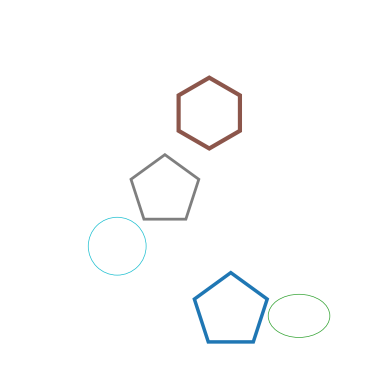[{"shape": "pentagon", "thickness": 2.5, "radius": 0.5, "center": [0.599, 0.192]}, {"shape": "oval", "thickness": 0.5, "radius": 0.4, "center": [0.777, 0.18]}, {"shape": "hexagon", "thickness": 3, "radius": 0.46, "center": [0.544, 0.706]}, {"shape": "pentagon", "thickness": 2, "radius": 0.46, "center": [0.428, 0.506]}, {"shape": "circle", "thickness": 0.5, "radius": 0.38, "center": [0.304, 0.361]}]